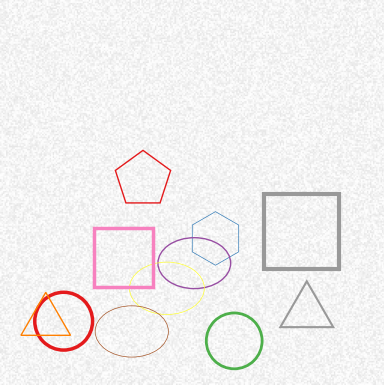[{"shape": "circle", "thickness": 2.5, "radius": 0.38, "center": [0.165, 0.166]}, {"shape": "pentagon", "thickness": 1, "radius": 0.38, "center": [0.371, 0.534]}, {"shape": "hexagon", "thickness": 0.5, "radius": 0.35, "center": [0.56, 0.381]}, {"shape": "circle", "thickness": 2, "radius": 0.36, "center": [0.608, 0.115]}, {"shape": "oval", "thickness": 1, "radius": 0.47, "center": [0.505, 0.316]}, {"shape": "triangle", "thickness": 1, "radius": 0.37, "center": [0.119, 0.166]}, {"shape": "oval", "thickness": 0.5, "radius": 0.49, "center": [0.434, 0.251]}, {"shape": "oval", "thickness": 0.5, "radius": 0.48, "center": [0.342, 0.139]}, {"shape": "square", "thickness": 2.5, "radius": 0.39, "center": [0.321, 0.331]}, {"shape": "triangle", "thickness": 1.5, "radius": 0.4, "center": [0.797, 0.19]}, {"shape": "square", "thickness": 3, "radius": 0.49, "center": [0.783, 0.399]}]